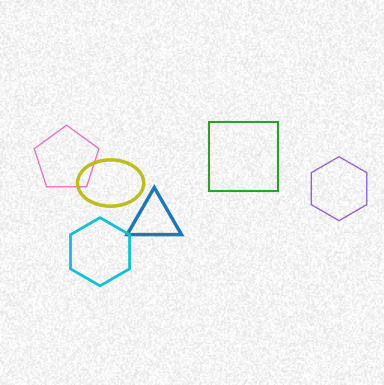[{"shape": "triangle", "thickness": 2.5, "radius": 0.41, "center": [0.401, 0.431]}, {"shape": "square", "thickness": 1.5, "radius": 0.45, "center": [0.632, 0.594]}, {"shape": "hexagon", "thickness": 1, "radius": 0.42, "center": [0.881, 0.51]}, {"shape": "pentagon", "thickness": 1, "radius": 0.44, "center": [0.173, 0.586]}, {"shape": "oval", "thickness": 2.5, "radius": 0.43, "center": [0.287, 0.525]}, {"shape": "hexagon", "thickness": 2, "radius": 0.44, "center": [0.26, 0.346]}]